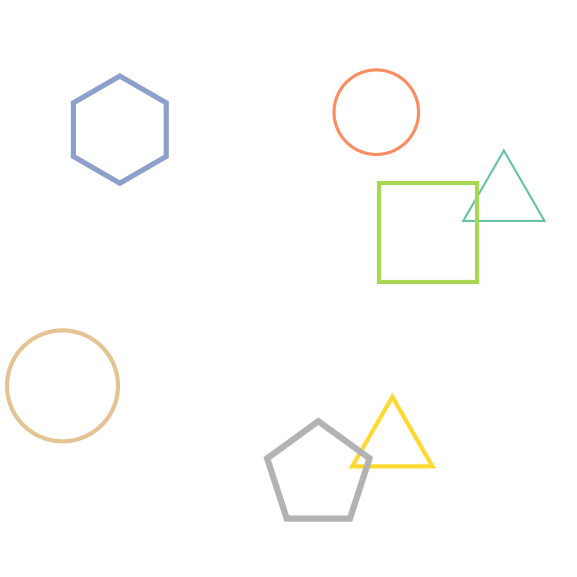[{"shape": "triangle", "thickness": 1, "radius": 0.41, "center": [0.872, 0.657]}, {"shape": "circle", "thickness": 1.5, "radius": 0.37, "center": [0.652, 0.805]}, {"shape": "hexagon", "thickness": 2.5, "radius": 0.46, "center": [0.207, 0.775]}, {"shape": "square", "thickness": 2, "radius": 0.43, "center": [0.742, 0.597]}, {"shape": "triangle", "thickness": 2, "radius": 0.4, "center": [0.679, 0.232]}, {"shape": "circle", "thickness": 2, "radius": 0.48, "center": [0.108, 0.331]}, {"shape": "pentagon", "thickness": 3, "radius": 0.47, "center": [0.551, 0.177]}]